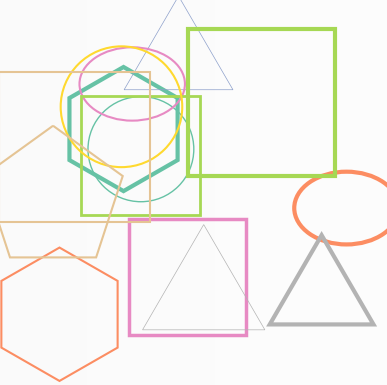[{"shape": "circle", "thickness": 1, "radius": 0.68, "center": [0.364, 0.613]}, {"shape": "hexagon", "thickness": 3, "radius": 0.81, "center": [0.319, 0.665]}, {"shape": "hexagon", "thickness": 1.5, "radius": 0.87, "center": [0.154, 0.184]}, {"shape": "oval", "thickness": 3, "radius": 0.67, "center": [0.894, 0.46]}, {"shape": "triangle", "thickness": 0.5, "radius": 0.81, "center": [0.461, 0.848]}, {"shape": "oval", "thickness": 1.5, "radius": 0.68, "center": [0.341, 0.782]}, {"shape": "square", "thickness": 2.5, "radius": 0.76, "center": [0.484, 0.28]}, {"shape": "square", "thickness": 3, "radius": 0.95, "center": [0.674, 0.734]}, {"shape": "square", "thickness": 2, "radius": 0.77, "center": [0.362, 0.596]}, {"shape": "circle", "thickness": 1.5, "radius": 0.78, "center": [0.313, 0.723]}, {"shape": "pentagon", "thickness": 1.5, "radius": 0.95, "center": [0.137, 0.484]}, {"shape": "square", "thickness": 1.5, "radius": 0.98, "center": [0.193, 0.618]}, {"shape": "triangle", "thickness": 3, "radius": 0.77, "center": [0.83, 0.235]}, {"shape": "triangle", "thickness": 0.5, "radius": 0.91, "center": [0.526, 0.234]}]